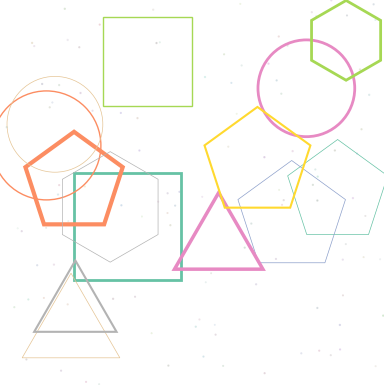[{"shape": "pentagon", "thickness": 0.5, "radius": 0.68, "center": [0.877, 0.501]}, {"shape": "square", "thickness": 2, "radius": 0.7, "center": [0.331, 0.412]}, {"shape": "circle", "thickness": 1, "radius": 0.71, "center": [0.121, 0.622]}, {"shape": "pentagon", "thickness": 3, "radius": 0.66, "center": [0.192, 0.525]}, {"shape": "pentagon", "thickness": 0.5, "radius": 0.73, "center": [0.758, 0.436]}, {"shape": "triangle", "thickness": 2.5, "radius": 0.66, "center": [0.568, 0.367]}, {"shape": "circle", "thickness": 2, "radius": 0.63, "center": [0.796, 0.771]}, {"shape": "hexagon", "thickness": 2, "radius": 0.52, "center": [0.899, 0.895]}, {"shape": "square", "thickness": 1, "radius": 0.58, "center": [0.382, 0.841]}, {"shape": "pentagon", "thickness": 1.5, "radius": 0.72, "center": [0.669, 0.578]}, {"shape": "circle", "thickness": 0.5, "radius": 0.62, "center": [0.143, 0.677]}, {"shape": "triangle", "thickness": 0.5, "radius": 0.73, "center": [0.184, 0.144]}, {"shape": "triangle", "thickness": 1.5, "radius": 0.62, "center": [0.196, 0.2]}, {"shape": "hexagon", "thickness": 0.5, "radius": 0.72, "center": [0.286, 0.463]}]